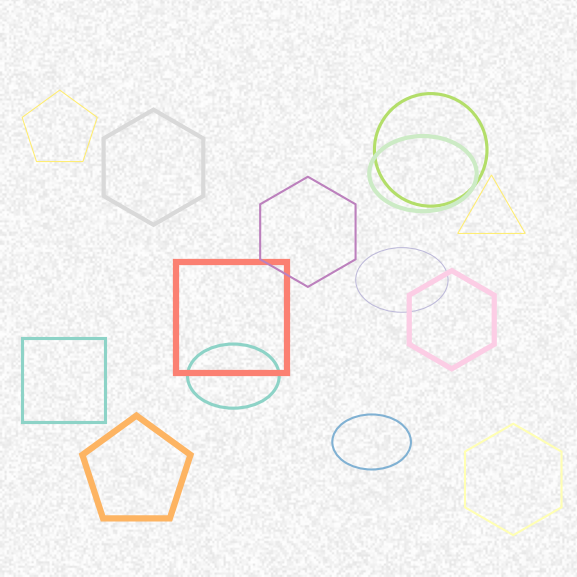[{"shape": "oval", "thickness": 1.5, "radius": 0.4, "center": [0.404, 0.348]}, {"shape": "square", "thickness": 1.5, "radius": 0.36, "center": [0.11, 0.341]}, {"shape": "hexagon", "thickness": 1, "radius": 0.48, "center": [0.889, 0.169]}, {"shape": "oval", "thickness": 0.5, "radius": 0.4, "center": [0.696, 0.514]}, {"shape": "square", "thickness": 3, "radius": 0.48, "center": [0.401, 0.45]}, {"shape": "oval", "thickness": 1, "radius": 0.34, "center": [0.643, 0.234]}, {"shape": "pentagon", "thickness": 3, "radius": 0.49, "center": [0.236, 0.181]}, {"shape": "circle", "thickness": 1.5, "radius": 0.49, "center": [0.746, 0.74]}, {"shape": "hexagon", "thickness": 2.5, "radius": 0.42, "center": [0.782, 0.445]}, {"shape": "hexagon", "thickness": 2, "radius": 0.5, "center": [0.266, 0.71]}, {"shape": "hexagon", "thickness": 1, "radius": 0.48, "center": [0.533, 0.598]}, {"shape": "oval", "thickness": 2, "radius": 0.46, "center": [0.732, 0.699]}, {"shape": "pentagon", "thickness": 0.5, "radius": 0.34, "center": [0.103, 0.775]}, {"shape": "triangle", "thickness": 0.5, "radius": 0.34, "center": [0.851, 0.629]}]